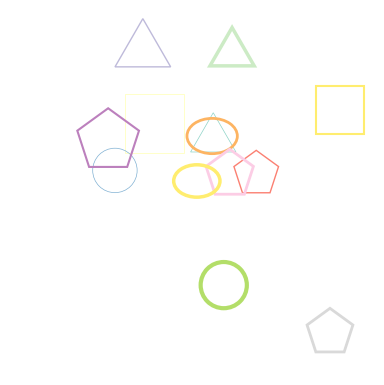[{"shape": "triangle", "thickness": 0.5, "radius": 0.34, "center": [0.554, 0.639]}, {"shape": "square", "thickness": 0.5, "radius": 0.38, "center": [0.401, 0.679]}, {"shape": "triangle", "thickness": 1, "radius": 0.42, "center": [0.371, 0.868]}, {"shape": "pentagon", "thickness": 1, "radius": 0.3, "center": [0.666, 0.549]}, {"shape": "circle", "thickness": 0.5, "radius": 0.29, "center": [0.299, 0.557]}, {"shape": "oval", "thickness": 2, "radius": 0.33, "center": [0.551, 0.647]}, {"shape": "circle", "thickness": 3, "radius": 0.3, "center": [0.581, 0.259]}, {"shape": "pentagon", "thickness": 2, "radius": 0.32, "center": [0.597, 0.548]}, {"shape": "pentagon", "thickness": 2, "radius": 0.31, "center": [0.857, 0.137]}, {"shape": "pentagon", "thickness": 1.5, "radius": 0.42, "center": [0.281, 0.635]}, {"shape": "triangle", "thickness": 2.5, "radius": 0.33, "center": [0.603, 0.862]}, {"shape": "square", "thickness": 1.5, "radius": 0.31, "center": [0.883, 0.714]}, {"shape": "oval", "thickness": 2.5, "radius": 0.3, "center": [0.511, 0.53]}]